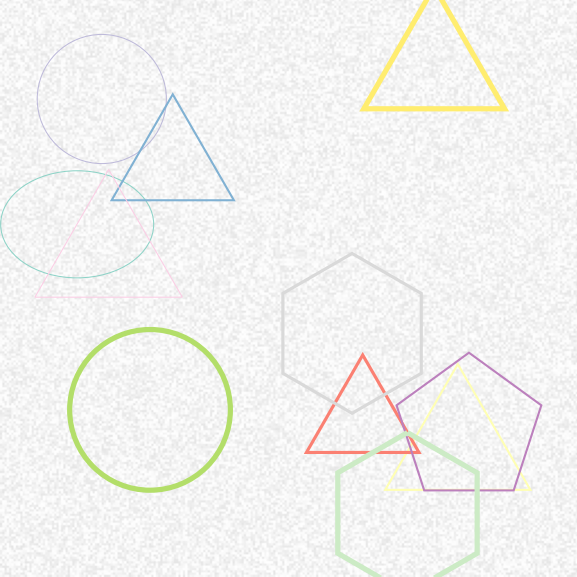[{"shape": "oval", "thickness": 0.5, "radius": 0.66, "center": [0.134, 0.611]}, {"shape": "triangle", "thickness": 1, "radius": 0.73, "center": [0.793, 0.223]}, {"shape": "circle", "thickness": 0.5, "radius": 0.56, "center": [0.176, 0.828]}, {"shape": "triangle", "thickness": 1.5, "radius": 0.56, "center": [0.628, 0.272]}, {"shape": "triangle", "thickness": 1, "radius": 0.61, "center": [0.299, 0.713]}, {"shape": "circle", "thickness": 2.5, "radius": 0.7, "center": [0.26, 0.289]}, {"shape": "triangle", "thickness": 0.5, "radius": 0.74, "center": [0.188, 0.558]}, {"shape": "hexagon", "thickness": 1.5, "radius": 0.69, "center": [0.61, 0.422]}, {"shape": "pentagon", "thickness": 1, "radius": 0.66, "center": [0.812, 0.257]}, {"shape": "hexagon", "thickness": 2.5, "radius": 0.7, "center": [0.706, 0.111]}, {"shape": "triangle", "thickness": 2.5, "radius": 0.7, "center": [0.752, 0.881]}]